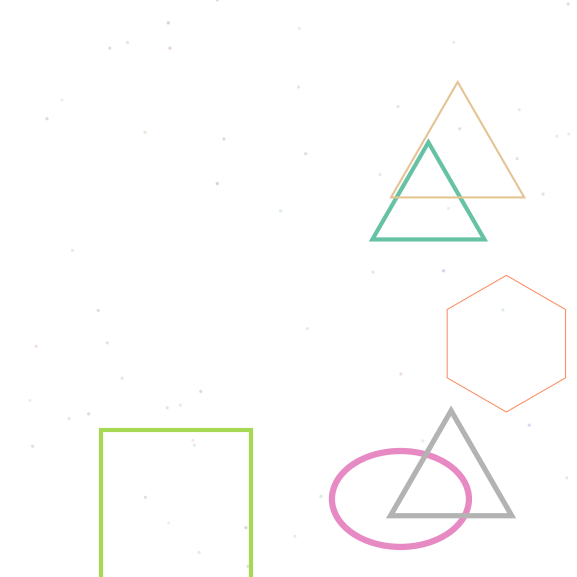[{"shape": "triangle", "thickness": 2, "radius": 0.56, "center": [0.742, 0.641]}, {"shape": "hexagon", "thickness": 0.5, "radius": 0.59, "center": [0.877, 0.404]}, {"shape": "oval", "thickness": 3, "radius": 0.59, "center": [0.693, 0.135]}, {"shape": "square", "thickness": 2, "radius": 0.65, "center": [0.305, 0.125]}, {"shape": "triangle", "thickness": 1, "radius": 0.67, "center": [0.792, 0.724]}, {"shape": "triangle", "thickness": 2.5, "radius": 0.61, "center": [0.781, 0.167]}]